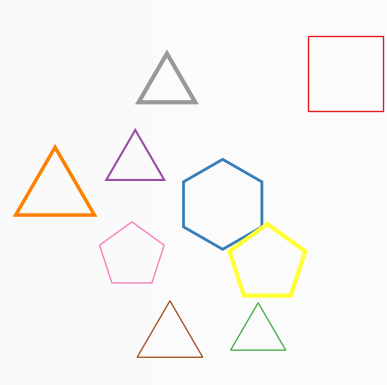[{"shape": "square", "thickness": 1, "radius": 0.48, "center": [0.892, 0.809]}, {"shape": "hexagon", "thickness": 2, "radius": 0.58, "center": [0.575, 0.469]}, {"shape": "triangle", "thickness": 1, "radius": 0.41, "center": [0.666, 0.132]}, {"shape": "triangle", "thickness": 1.5, "radius": 0.43, "center": [0.349, 0.576]}, {"shape": "triangle", "thickness": 2.5, "radius": 0.59, "center": [0.142, 0.5]}, {"shape": "pentagon", "thickness": 3, "radius": 0.51, "center": [0.69, 0.315]}, {"shape": "triangle", "thickness": 1, "radius": 0.49, "center": [0.439, 0.121]}, {"shape": "pentagon", "thickness": 1, "radius": 0.44, "center": [0.34, 0.336]}, {"shape": "triangle", "thickness": 3, "radius": 0.42, "center": [0.431, 0.777]}]